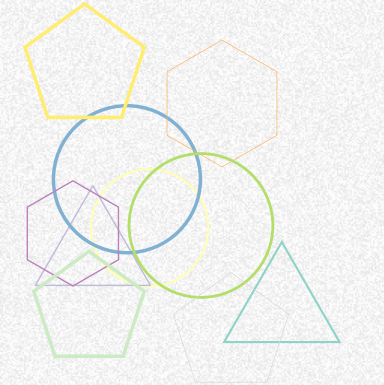[{"shape": "triangle", "thickness": 1.5, "radius": 0.87, "center": [0.732, 0.198]}, {"shape": "circle", "thickness": 1.5, "radius": 0.76, "center": [0.389, 0.409]}, {"shape": "triangle", "thickness": 1, "radius": 0.86, "center": [0.241, 0.345]}, {"shape": "circle", "thickness": 2.5, "radius": 0.95, "center": [0.33, 0.534]}, {"shape": "hexagon", "thickness": 0.5, "radius": 0.82, "center": [0.577, 0.731]}, {"shape": "circle", "thickness": 2, "radius": 0.93, "center": [0.522, 0.414]}, {"shape": "pentagon", "thickness": 0.5, "radius": 0.79, "center": [0.6, 0.135]}, {"shape": "hexagon", "thickness": 1, "radius": 0.68, "center": [0.189, 0.394]}, {"shape": "pentagon", "thickness": 2.5, "radius": 0.75, "center": [0.231, 0.197]}, {"shape": "pentagon", "thickness": 2.5, "radius": 0.81, "center": [0.22, 0.827]}]